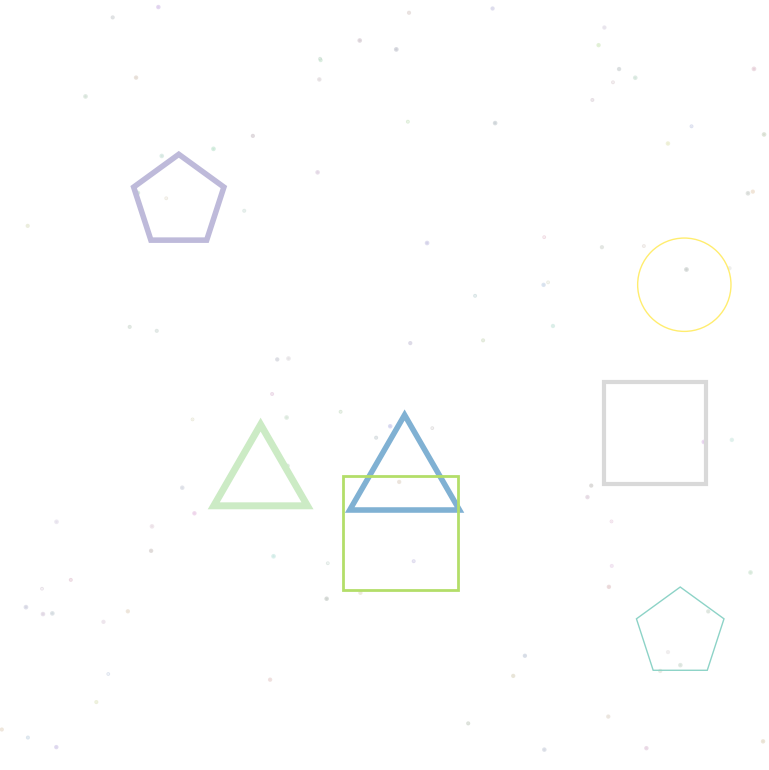[{"shape": "pentagon", "thickness": 0.5, "radius": 0.3, "center": [0.883, 0.178]}, {"shape": "pentagon", "thickness": 2, "radius": 0.31, "center": [0.232, 0.738]}, {"shape": "triangle", "thickness": 2, "radius": 0.41, "center": [0.525, 0.379]}, {"shape": "square", "thickness": 1, "radius": 0.37, "center": [0.52, 0.308]}, {"shape": "square", "thickness": 1.5, "radius": 0.33, "center": [0.851, 0.438]}, {"shape": "triangle", "thickness": 2.5, "radius": 0.35, "center": [0.338, 0.378]}, {"shape": "circle", "thickness": 0.5, "radius": 0.3, "center": [0.889, 0.63]}]